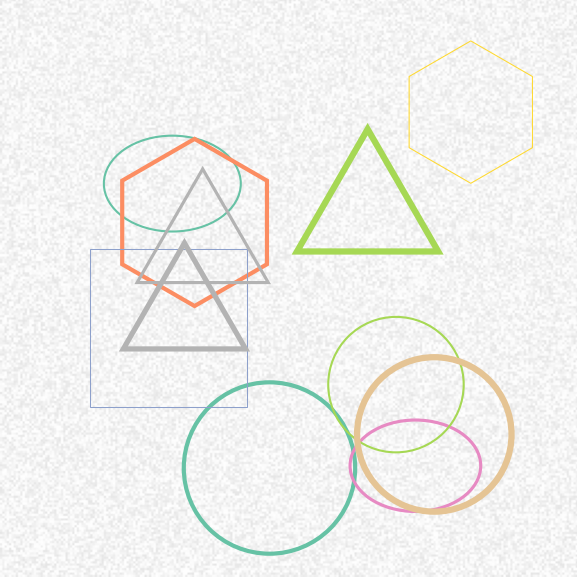[{"shape": "oval", "thickness": 1, "radius": 0.59, "center": [0.298, 0.681]}, {"shape": "circle", "thickness": 2, "radius": 0.74, "center": [0.467, 0.189]}, {"shape": "hexagon", "thickness": 2, "radius": 0.72, "center": [0.337, 0.614]}, {"shape": "square", "thickness": 0.5, "radius": 0.68, "center": [0.292, 0.431]}, {"shape": "oval", "thickness": 1.5, "radius": 0.57, "center": [0.719, 0.193]}, {"shape": "circle", "thickness": 1, "radius": 0.59, "center": [0.686, 0.333]}, {"shape": "triangle", "thickness": 3, "radius": 0.71, "center": [0.637, 0.634]}, {"shape": "hexagon", "thickness": 0.5, "radius": 0.62, "center": [0.815, 0.805]}, {"shape": "circle", "thickness": 3, "radius": 0.67, "center": [0.752, 0.247]}, {"shape": "triangle", "thickness": 1.5, "radius": 0.66, "center": [0.351, 0.575]}, {"shape": "triangle", "thickness": 2.5, "radius": 0.61, "center": [0.319, 0.456]}]